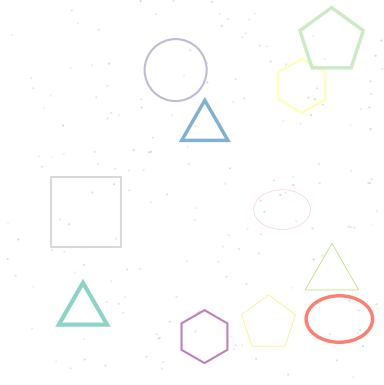[{"shape": "triangle", "thickness": 3, "radius": 0.36, "center": [0.215, 0.193]}, {"shape": "hexagon", "thickness": 1.5, "radius": 0.35, "center": [0.784, 0.777]}, {"shape": "circle", "thickness": 1.5, "radius": 0.4, "center": [0.456, 0.818]}, {"shape": "oval", "thickness": 2.5, "radius": 0.43, "center": [0.881, 0.171]}, {"shape": "triangle", "thickness": 2.5, "radius": 0.35, "center": [0.532, 0.67]}, {"shape": "triangle", "thickness": 0.5, "radius": 0.4, "center": [0.862, 0.287]}, {"shape": "oval", "thickness": 0.5, "radius": 0.37, "center": [0.733, 0.456]}, {"shape": "square", "thickness": 1.5, "radius": 0.45, "center": [0.224, 0.45]}, {"shape": "hexagon", "thickness": 1.5, "radius": 0.34, "center": [0.531, 0.126]}, {"shape": "pentagon", "thickness": 2.5, "radius": 0.43, "center": [0.861, 0.894]}, {"shape": "pentagon", "thickness": 0.5, "radius": 0.37, "center": [0.697, 0.16]}]